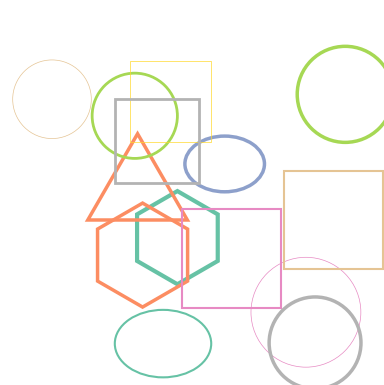[{"shape": "hexagon", "thickness": 3, "radius": 0.6, "center": [0.461, 0.383]}, {"shape": "oval", "thickness": 1.5, "radius": 0.63, "center": [0.423, 0.108]}, {"shape": "triangle", "thickness": 2.5, "radius": 0.75, "center": [0.357, 0.503]}, {"shape": "hexagon", "thickness": 2.5, "radius": 0.68, "center": [0.37, 0.337]}, {"shape": "oval", "thickness": 2.5, "radius": 0.52, "center": [0.584, 0.574]}, {"shape": "square", "thickness": 1.5, "radius": 0.65, "center": [0.602, 0.329]}, {"shape": "circle", "thickness": 0.5, "radius": 0.71, "center": [0.795, 0.189]}, {"shape": "circle", "thickness": 2.5, "radius": 0.62, "center": [0.897, 0.755]}, {"shape": "circle", "thickness": 2, "radius": 0.55, "center": [0.35, 0.699]}, {"shape": "square", "thickness": 0.5, "radius": 0.53, "center": [0.443, 0.736]}, {"shape": "square", "thickness": 1.5, "radius": 0.64, "center": [0.867, 0.428]}, {"shape": "circle", "thickness": 0.5, "radius": 0.51, "center": [0.135, 0.742]}, {"shape": "circle", "thickness": 2.5, "radius": 0.6, "center": [0.818, 0.109]}, {"shape": "square", "thickness": 2, "radius": 0.54, "center": [0.407, 0.634]}]